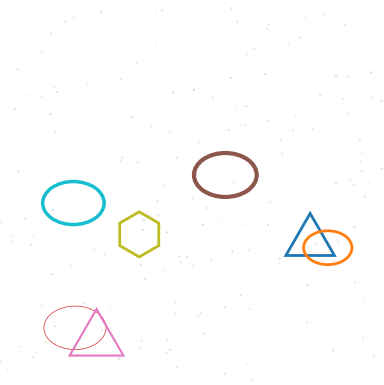[{"shape": "triangle", "thickness": 2, "radius": 0.36, "center": [0.806, 0.373]}, {"shape": "oval", "thickness": 2, "radius": 0.31, "center": [0.851, 0.357]}, {"shape": "oval", "thickness": 0.5, "radius": 0.4, "center": [0.195, 0.149]}, {"shape": "oval", "thickness": 3, "radius": 0.41, "center": [0.585, 0.546]}, {"shape": "triangle", "thickness": 1.5, "radius": 0.4, "center": [0.251, 0.117]}, {"shape": "hexagon", "thickness": 2, "radius": 0.29, "center": [0.362, 0.391]}, {"shape": "oval", "thickness": 2.5, "radius": 0.4, "center": [0.191, 0.473]}]